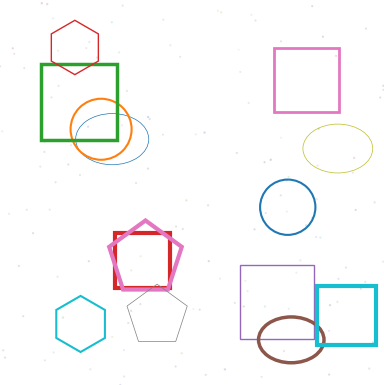[{"shape": "circle", "thickness": 1.5, "radius": 0.36, "center": [0.747, 0.462]}, {"shape": "oval", "thickness": 0.5, "radius": 0.47, "center": [0.291, 0.639]}, {"shape": "circle", "thickness": 1.5, "radius": 0.4, "center": [0.263, 0.664]}, {"shape": "square", "thickness": 2.5, "radius": 0.49, "center": [0.205, 0.735]}, {"shape": "hexagon", "thickness": 1, "radius": 0.35, "center": [0.194, 0.877]}, {"shape": "square", "thickness": 3, "radius": 0.35, "center": [0.37, 0.323]}, {"shape": "square", "thickness": 1, "radius": 0.48, "center": [0.719, 0.215]}, {"shape": "oval", "thickness": 2.5, "radius": 0.42, "center": [0.757, 0.117]}, {"shape": "pentagon", "thickness": 3, "radius": 0.5, "center": [0.378, 0.328]}, {"shape": "square", "thickness": 2, "radius": 0.42, "center": [0.796, 0.792]}, {"shape": "pentagon", "thickness": 0.5, "radius": 0.41, "center": [0.408, 0.18]}, {"shape": "oval", "thickness": 0.5, "radius": 0.45, "center": [0.877, 0.614]}, {"shape": "square", "thickness": 3, "radius": 0.38, "center": [0.9, 0.18]}, {"shape": "hexagon", "thickness": 1.5, "radius": 0.36, "center": [0.209, 0.159]}]